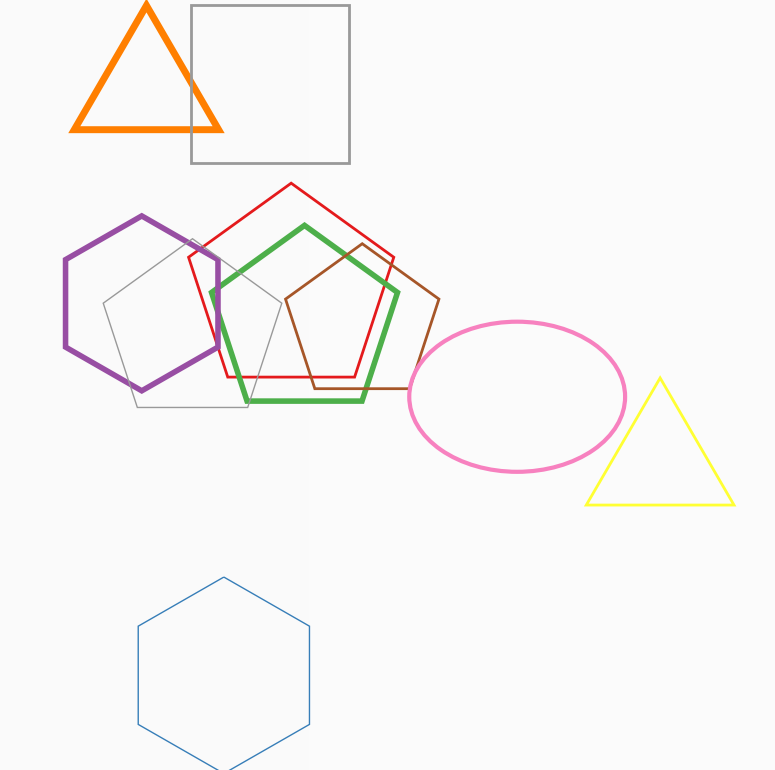[{"shape": "pentagon", "thickness": 1, "radius": 0.7, "center": [0.376, 0.623]}, {"shape": "hexagon", "thickness": 0.5, "radius": 0.64, "center": [0.289, 0.123]}, {"shape": "pentagon", "thickness": 2, "radius": 0.63, "center": [0.393, 0.581]}, {"shape": "hexagon", "thickness": 2, "radius": 0.57, "center": [0.183, 0.606]}, {"shape": "triangle", "thickness": 2.5, "radius": 0.54, "center": [0.189, 0.885]}, {"shape": "triangle", "thickness": 1, "radius": 0.55, "center": [0.852, 0.399]}, {"shape": "pentagon", "thickness": 1, "radius": 0.52, "center": [0.467, 0.579]}, {"shape": "oval", "thickness": 1.5, "radius": 0.7, "center": [0.667, 0.485]}, {"shape": "pentagon", "thickness": 0.5, "radius": 0.61, "center": [0.248, 0.569]}, {"shape": "square", "thickness": 1, "radius": 0.51, "center": [0.348, 0.891]}]